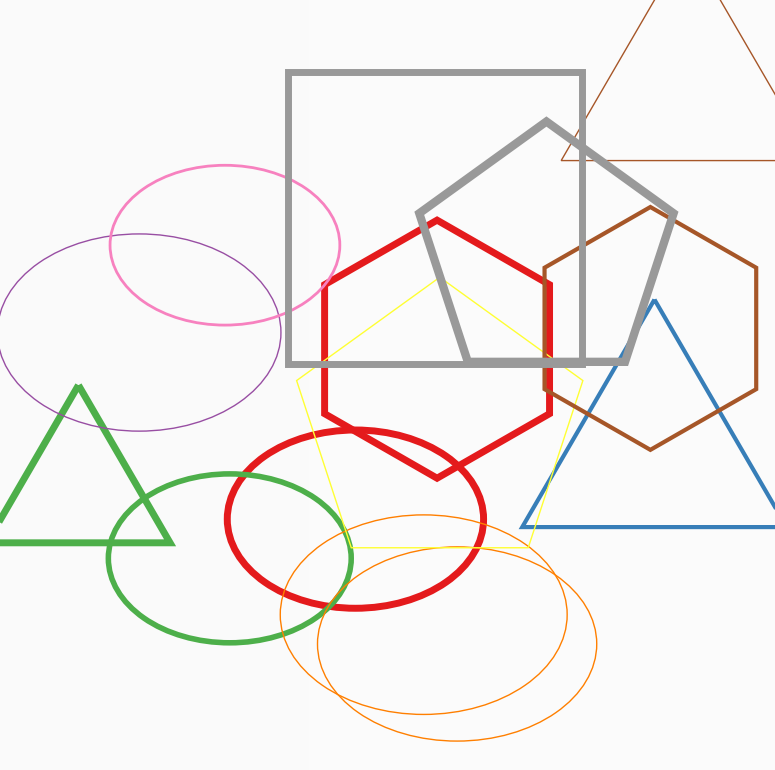[{"shape": "oval", "thickness": 2.5, "radius": 0.83, "center": [0.459, 0.326]}, {"shape": "hexagon", "thickness": 2.5, "radius": 0.84, "center": [0.564, 0.547]}, {"shape": "triangle", "thickness": 1.5, "radius": 0.98, "center": [0.844, 0.414]}, {"shape": "oval", "thickness": 2, "radius": 0.78, "center": [0.296, 0.275]}, {"shape": "triangle", "thickness": 2.5, "radius": 0.68, "center": [0.101, 0.363]}, {"shape": "oval", "thickness": 0.5, "radius": 0.91, "center": [0.18, 0.568]}, {"shape": "oval", "thickness": 0.5, "radius": 0.9, "center": [0.59, 0.164]}, {"shape": "oval", "thickness": 0.5, "radius": 0.93, "center": [0.547, 0.202]}, {"shape": "pentagon", "thickness": 0.5, "radius": 0.97, "center": [0.567, 0.446]}, {"shape": "hexagon", "thickness": 1.5, "radius": 0.79, "center": [0.839, 0.573]}, {"shape": "triangle", "thickness": 0.5, "radius": 0.94, "center": [0.887, 0.885]}, {"shape": "oval", "thickness": 1, "radius": 0.74, "center": [0.29, 0.682]}, {"shape": "square", "thickness": 2.5, "radius": 0.95, "center": [0.561, 0.716]}, {"shape": "pentagon", "thickness": 3, "radius": 0.86, "center": [0.705, 0.67]}]